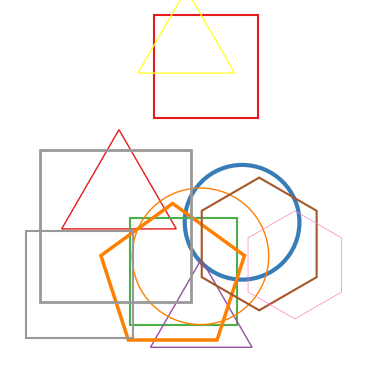[{"shape": "square", "thickness": 1.5, "radius": 0.67, "center": [0.535, 0.826]}, {"shape": "triangle", "thickness": 1, "radius": 0.86, "center": [0.309, 0.491]}, {"shape": "circle", "thickness": 3, "radius": 0.74, "center": [0.629, 0.423]}, {"shape": "square", "thickness": 1.5, "radius": 0.69, "center": [0.478, 0.296]}, {"shape": "triangle", "thickness": 1, "radius": 0.76, "center": [0.523, 0.174]}, {"shape": "pentagon", "thickness": 2.5, "radius": 0.98, "center": [0.449, 0.275]}, {"shape": "circle", "thickness": 1, "radius": 0.89, "center": [0.521, 0.334]}, {"shape": "triangle", "thickness": 1, "radius": 0.73, "center": [0.484, 0.883]}, {"shape": "hexagon", "thickness": 1.5, "radius": 0.86, "center": [0.673, 0.366]}, {"shape": "hexagon", "thickness": 0.5, "radius": 0.7, "center": [0.766, 0.312]}, {"shape": "square", "thickness": 1.5, "radius": 0.7, "center": [0.207, 0.262]}, {"shape": "square", "thickness": 2, "radius": 0.99, "center": [0.3, 0.412]}]